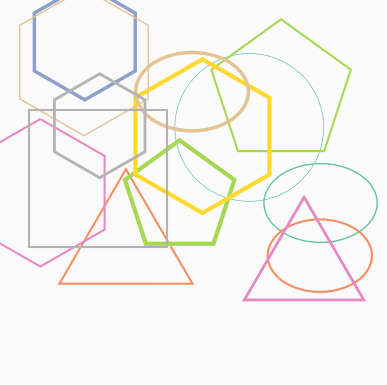[{"shape": "circle", "thickness": 0.5, "radius": 0.96, "center": [0.643, 0.669]}, {"shape": "oval", "thickness": 1, "radius": 0.73, "center": [0.827, 0.473]}, {"shape": "oval", "thickness": 1.5, "radius": 0.67, "center": [0.825, 0.336]}, {"shape": "triangle", "thickness": 1.5, "radius": 0.99, "center": [0.325, 0.362]}, {"shape": "hexagon", "thickness": 2.5, "radius": 0.75, "center": [0.219, 0.891]}, {"shape": "triangle", "thickness": 2, "radius": 0.89, "center": [0.785, 0.31]}, {"shape": "hexagon", "thickness": 1.5, "radius": 0.96, "center": [0.104, 0.499]}, {"shape": "pentagon", "thickness": 1.5, "radius": 0.95, "center": [0.725, 0.761]}, {"shape": "pentagon", "thickness": 3, "radius": 0.74, "center": [0.464, 0.487]}, {"shape": "hexagon", "thickness": 3, "radius": 1.0, "center": [0.522, 0.646]}, {"shape": "oval", "thickness": 2.5, "radius": 0.73, "center": [0.496, 0.762]}, {"shape": "hexagon", "thickness": 1, "radius": 0.96, "center": [0.217, 0.839]}, {"shape": "hexagon", "thickness": 2, "radius": 0.67, "center": [0.257, 0.673]}, {"shape": "square", "thickness": 1.5, "radius": 0.89, "center": [0.253, 0.536]}]